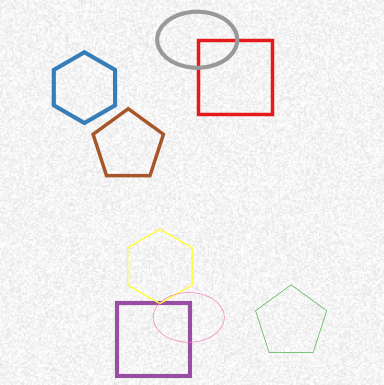[{"shape": "square", "thickness": 2.5, "radius": 0.48, "center": [0.61, 0.801]}, {"shape": "hexagon", "thickness": 3, "radius": 0.46, "center": [0.219, 0.772]}, {"shape": "pentagon", "thickness": 0.5, "radius": 0.49, "center": [0.756, 0.163]}, {"shape": "square", "thickness": 3, "radius": 0.48, "center": [0.399, 0.118]}, {"shape": "hexagon", "thickness": 1, "radius": 0.48, "center": [0.415, 0.308]}, {"shape": "pentagon", "thickness": 2.5, "radius": 0.48, "center": [0.333, 0.621]}, {"shape": "oval", "thickness": 0.5, "radius": 0.46, "center": [0.49, 0.176]}, {"shape": "oval", "thickness": 3, "radius": 0.52, "center": [0.512, 0.897]}]